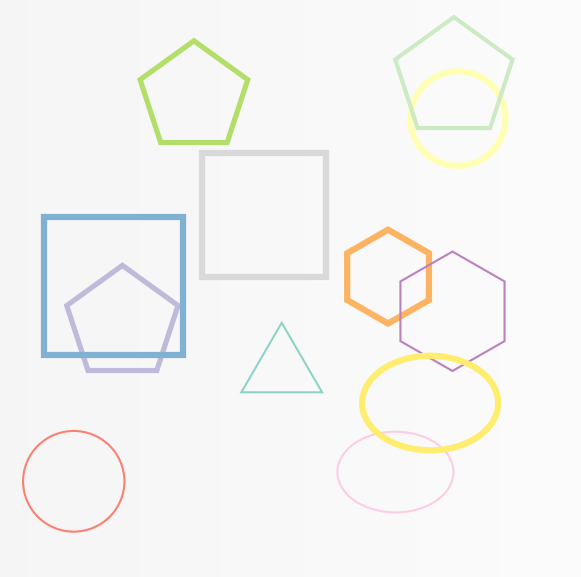[{"shape": "triangle", "thickness": 1, "radius": 0.4, "center": [0.485, 0.36]}, {"shape": "circle", "thickness": 3, "radius": 0.41, "center": [0.788, 0.794]}, {"shape": "pentagon", "thickness": 2.5, "radius": 0.5, "center": [0.211, 0.439]}, {"shape": "circle", "thickness": 1, "radius": 0.44, "center": [0.127, 0.166]}, {"shape": "square", "thickness": 3, "radius": 0.6, "center": [0.196, 0.504]}, {"shape": "hexagon", "thickness": 3, "radius": 0.41, "center": [0.668, 0.52]}, {"shape": "pentagon", "thickness": 2.5, "radius": 0.49, "center": [0.334, 0.831]}, {"shape": "oval", "thickness": 1, "radius": 0.5, "center": [0.68, 0.182]}, {"shape": "square", "thickness": 3, "radius": 0.53, "center": [0.454, 0.627]}, {"shape": "hexagon", "thickness": 1, "radius": 0.52, "center": [0.778, 0.46]}, {"shape": "pentagon", "thickness": 2, "radius": 0.53, "center": [0.781, 0.863]}, {"shape": "oval", "thickness": 3, "radius": 0.59, "center": [0.74, 0.301]}]